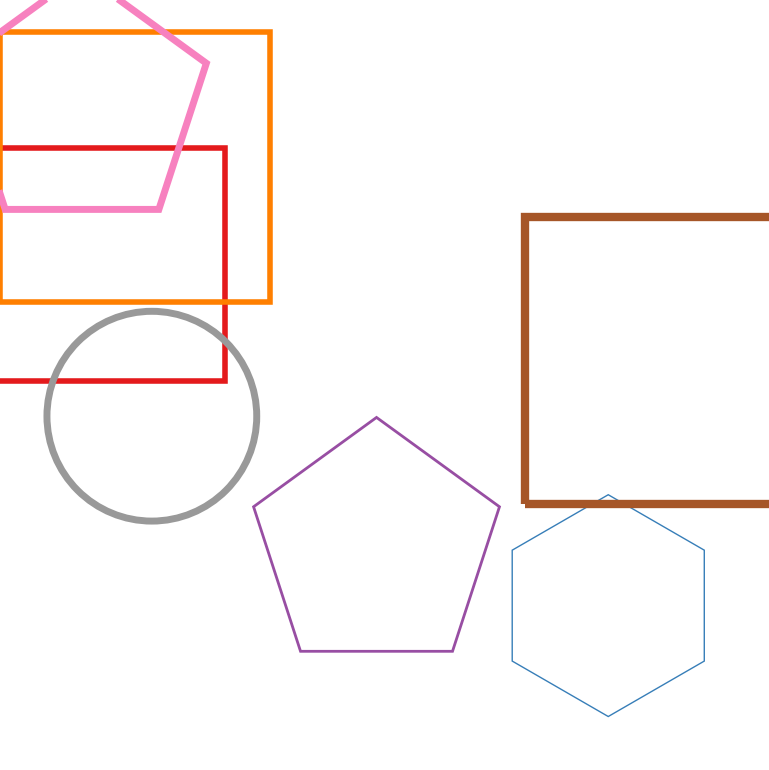[{"shape": "square", "thickness": 2, "radius": 0.76, "center": [0.14, 0.657]}, {"shape": "hexagon", "thickness": 0.5, "radius": 0.72, "center": [0.79, 0.213]}, {"shape": "pentagon", "thickness": 1, "radius": 0.84, "center": [0.489, 0.29]}, {"shape": "square", "thickness": 2, "radius": 0.88, "center": [0.175, 0.783]}, {"shape": "square", "thickness": 3, "radius": 0.93, "center": [0.868, 0.532]}, {"shape": "pentagon", "thickness": 2.5, "radius": 0.85, "center": [0.107, 0.865]}, {"shape": "circle", "thickness": 2.5, "radius": 0.68, "center": [0.197, 0.459]}]